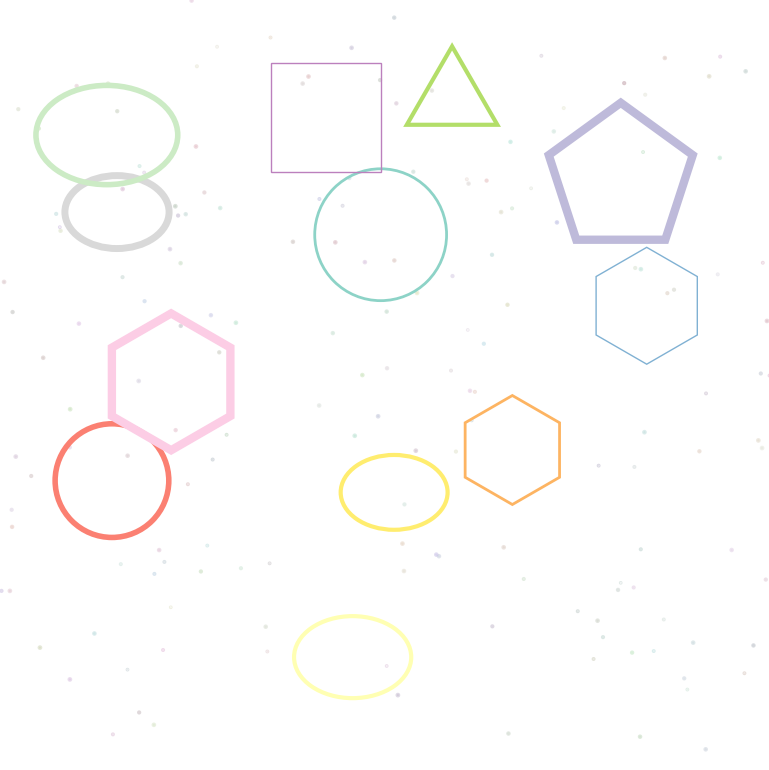[{"shape": "circle", "thickness": 1, "radius": 0.43, "center": [0.494, 0.695]}, {"shape": "oval", "thickness": 1.5, "radius": 0.38, "center": [0.458, 0.147]}, {"shape": "pentagon", "thickness": 3, "radius": 0.49, "center": [0.806, 0.768]}, {"shape": "circle", "thickness": 2, "radius": 0.37, "center": [0.145, 0.376]}, {"shape": "hexagon", "thickness": 0.5, "radius": 0.38, "center": [0.84, 0.603]}, {"shape": "hexagon", "thickness": 1, "radius": 0.35, "center": [0.665, 0.416]}, {"shape": "triangle", "thickness": 1.5, "radius": 0.34, "center": [0.587, 0.872]}, {"shape": "hexagon", "thickness": 3, "radius": 0.44, "center": [0.222, 0.504]}, {"shape": "oval", "thickness": 2.5, "radius": 0.34, "center": [0.152, 0.725]}, {"shape": "square", "thickness": 0.5, "radius": 0.35, "center": [0.423, 0.848]}, {"shape": "oval", "thickness": 2, "radius": 0.46, "center": [0.139, 0.825]}, {"shape": "oval", "thickness": 1.5, "radius": 0.35, "center": [0.512, 0.361]}]